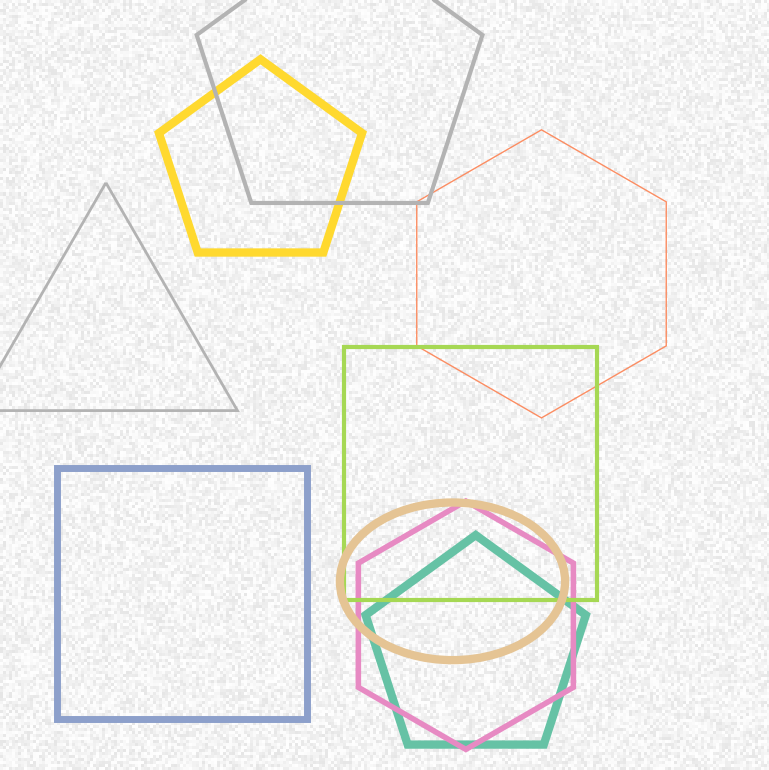[{"shape": "pentagon", "thickness": 3, "radius": 0.75, "center": [0.618, 0.155]}, {"shape": "hexagon", "thickness": 0.5, "radius": 0.94, "center": [0.703, 0.644]}, {"shape": "square", "thickness": 2.5, "radius": 0.81, "center": [0.236, 0.229]}, {"shape": "hexagon", "thickness": 2, "radius": 0.81, "center": [0.605, 0.188]}, {"shape": "square", "thickness": 1.5, "radius": 0.82, "center": [0.611, 0.385]}, {"shape": "pentagon", "thickness": 3, "radius": 0.69, "center": [0.338, 0.784]}, {"shape": "oval", "thickness": 3, "radius": 0.73, "center": [0.588, 0.245]}, {"shape": "triangle", "thickness": 1, "radius": 0.99, "center": [0.138, 0.565]}, {"shape": "pentagon", "thickness": 1.5, "radius": 0.98, "center": [0.441, 0.894]}]